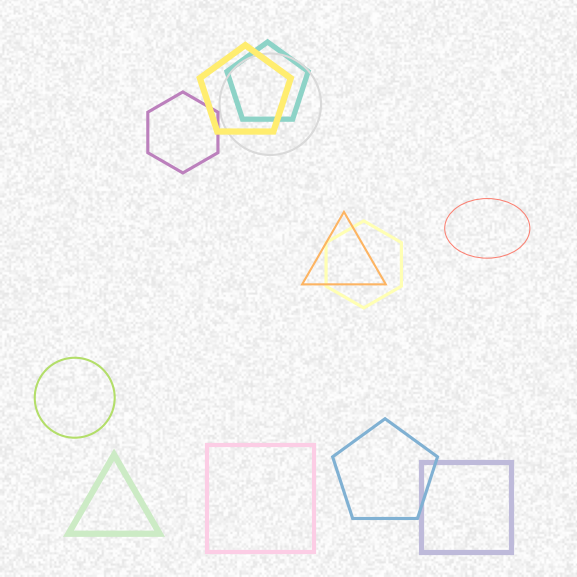[{"shape": "pentagon", "thickness": 2.5, "radius": 0.37, "center": [0.463, 0.853]}, {"shape": "hexagon", "thickness": 1.5, "radius": 0.38, "center": [0.63, 0.541]}, {"shape": "square", "thickness": 2.5, "radius": 0.39, "center": [0.807, 0.121]}, {"shape": "oval", "thickness": 0.5, "radius": 0.37, "center": [0.844, 0.604]}, {"shape": "pentagon", "thickness": 1.5, "radius": 0.48, "center": [0.667, 0.179]}, {"shape": "triangle", "thickness": 1, "radius": 0.42, "center": [0.596, 0.549]}, {"shape": "circle", "thickness": 1, "radius": 0.35, "center": [0.129, 0.31]}, {"shape": "square", "thickness": 2, "radius": 0.46, "center": [0.452, 0.135]}, {"shape": "circle", "thickness": 1, "radius": 0.44, "center": [0.468, 0.819]}, {"shape": "hexagon", "thickness": 1.5, "radius": 0.35, "center": [0.317, 0.77]}, {"shape": "triangle", "thickness": 3, "radius": 0.46, "center": [0.197, 0.121]}, {"shape": "pentagon", "thickness": 3, "radius": 0.41, "center": [0.425, 0.838]}]